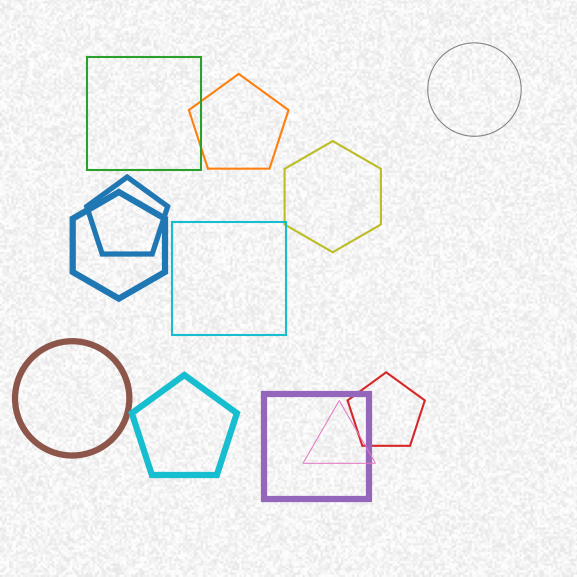[{"shape": "hexagon", "thickness": 3, "radius": 0.46, "center": [0.206, 0.574]}, {"shape": "pentagon", "thickness": 2.5, "radius": 0.37, "center": [0.22, 0.619]}, {"shape": "pentagon", "thickness": 1, "radius": 0.45, "center": [0.413, 0.78]}, {"shape": "square", "thickness": 1, "radius": 0.49, "center": [0.25, 0.802]}, {"shape": "pentagon", "thickness": 1, "radius": 0.35, "center": [0.669, 0.284]}, {"shape": "square", "thickness": 3, "radius": 0.46, "center": [0.548, 0.226]}, {"shape": "circle", "thickness": 3, "radius": 0.49, "center": [0.125, 0.309]}, {"shape": "triangle", "thickness": 0.5, "radius": 0.36, "center": [0.587, 0.233]}, {"shape": "circle", "thickness": 0.5, "radius": 0.4, "center": [0.822, 0.844]}, {"shape": "hexagon", "thickness": 1, "radius": 0.48, "center": [0.576, 0.659]}, {"shape": "pentagon", "thickness": 3, "radius": 0.48, "center": [0.319, 0.254]}, {"shape": "square", "thickness": 1, "radius": 0.49, "center": [0.397, 0.517]}]